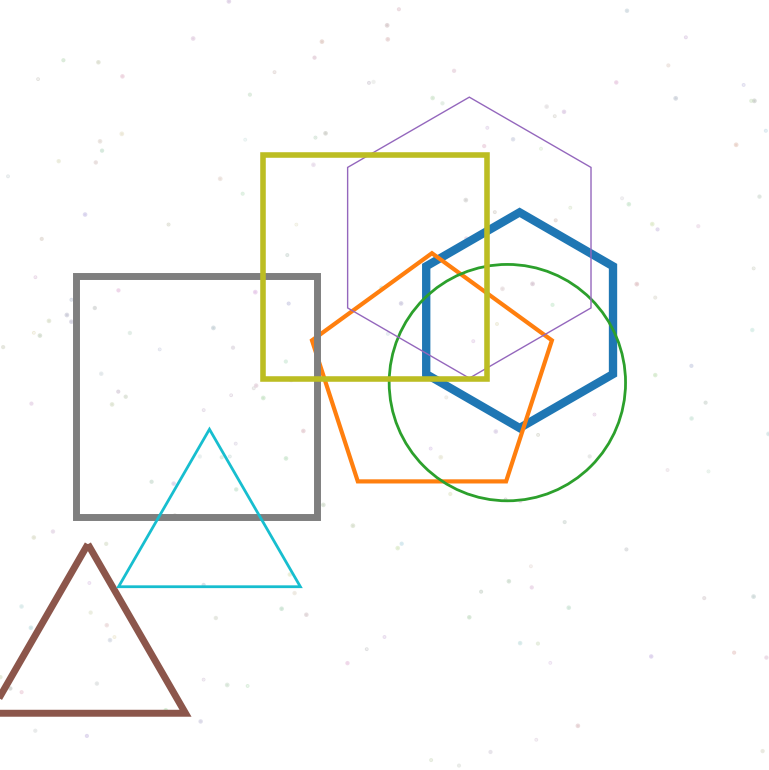[{"shape": "hexagon", "thickness": 3, "radius": 0.7, "center": [0.675, 0.584]}, {"shape": "pentagon", "thickness": 1.5, "radius": 0.82, "center": [0.561, 0.507]}, {"shape": "circle", "thickness": 1, "radius": 0.77, "center": [0.659, 0.503]}, {"shape": "hexagon", "thickness": 0.5, "radius": 0.91, "center": [0.61, 0.691]}, {"shape": "triangle", "thickness": 2.5, "radius": 0.73, "center": [0.114, 0.147]}, {"shape": "square", "thickness": 2.5, "radius": 0.78, "center": [0.255, 0.485]}, {"shape": "square", "thickness": 2, "radius": 0.73, "center": [0.487, 0.653]}, {"shape": "triangle", "thickness": 1, "radius": 0.68, "center": [0.272, 0.306]}]